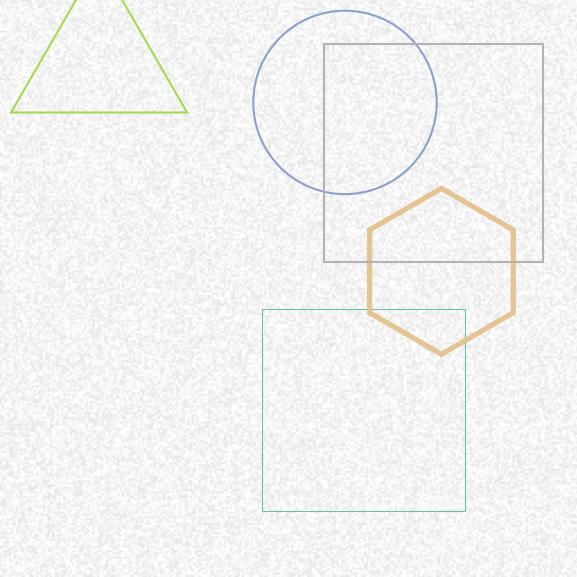[{"shape": "square", "thickness": 0.5, "radius": 0.88, "center": [0.63, 0.289]}, {"shape": "circle", "thickness": 1, "radius": 0.79, "center": [0.597, 0.822]}, {"shape": "triangle", "thickness": 1, "radius": 0.88, "center": [0.172, 0.892]}, {"shape": "hexagon", "thickness": 2.5, "radius": 0.72, "center": [0.764, 0.529]}, {"shape": "square", "thickness": 1, "radius": 0.95, "center": [0.75, 0.734]}]